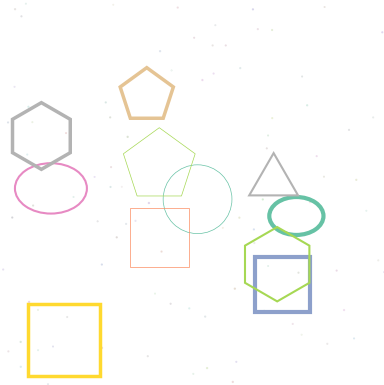[{"shape": "oval", "thickness": 3, "radius": 0.35, "center": [0.77, 0.439]}, {"shape": "circle", "thickness": 0.5, "radius": 0.45, "center": [0.513, 0.483]}, {"shape": "square", "thickness": 0.5, "radius": 0.38, "center": [0.414, 0.382]}, {"shape": "square", "thickness": 3, "radius": 0.36, "center": [0.735, 0.262]}, {"shape": "oval", "thickness": 1.5, "radius": 0.47, "center": [0.132, 0.511]}, {"shape": "hexagon", "thickness": 1.5, "radius": 0.48, "center": [0.72, 0.314]}, {"shape": "pentagon", "thickness": 0.5, "radius": 0.49, "center": [0.414, 0.57]}, {"shape": "square", "thickness": 2.5, "radius": 0.47, "center": [0.167, 0.117]}, {"shape": "pentagon", "thickness": 2.5, "radius": 0.36, "center": [0.381, 0.752]}, {"shape": "hexagon", "thickness": 2.5, "radius": 0.43, "center": [0.107, 0.647]}, {"shape": "triangle", "thickness": 1.5, "radius": 0.37, "center": [0.711, 0.529]}]